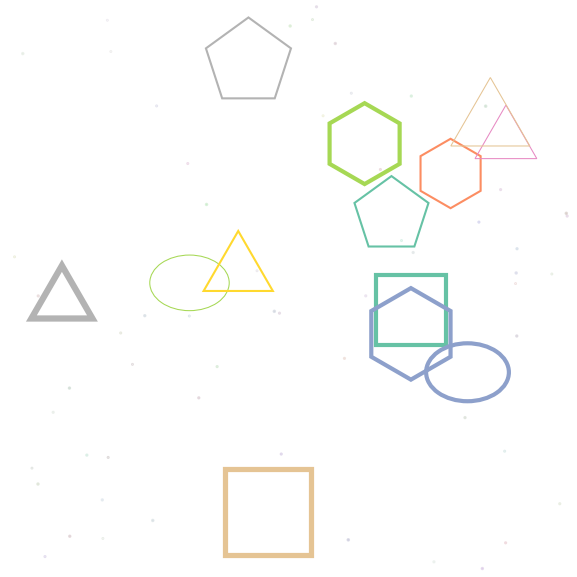[{"shape": "square", "thickness": 2, "radius": 0.3, "center": [0.712, 0.462]}, {"shape": "pentagon", "thickness": 1, "radius": 0.34, "center": [0.678, 0.627]}, {"shape": "hexagon", "thickness": 1, "radius": 0.3, "center": [0.78, 0.699]}, {"shape": "hexagon", "thickness": 2, "radius": 0.4, "center": [0.712, 0.421]}, {"shape": "oval", "thickness": 2, "radius": 0.36, "center": [0.81, 0.355]}, {"shape": "triangle", "thickness": 0.5, "radius": 0.31, "center": [0.876, 0.755]}, {"shape": "oval", "thickness": 0.5, "radius": 0.34, "center": [0.328, 0.509]}, {"shape": "hexagon", "thickness": 2, "radius": 0.35, "center": [0.631, 0.75]}, {"shape": "triangle", "thickness": 1, "radius": 0.35, "center": [0.413, 0.53]}, {"shape": "square", "thickness": 2.5, "radius": 0.37, "center": [0.464, 0.112]}, {"shape": "triangle", "thickness": 0.5, "radius": 0.4, "center": [0.849, 0.786]}, {"shape": "triangle", "thickness": 3, "radius": 0.31, "center": [0.107, 0.478]}, {"shape": "pentagon", "thickness": 1, "radius": 0.39, "center": [0.43, 0.891]}]